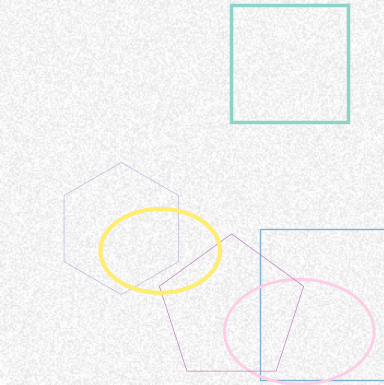[{"shape": "square", "thickness": 2.5, "radius": 0.76, "center": [0.752, 0.835]}, {"shape": "hexagon", "thickness": 0.5, "radius": 0.86, "center": [0.315, 0.406]}, {"shape": "square", "thickness": 1, "radius": 0.98, "center": [0.871, 0.208]}, {"shape": "oval", "thickness": 2, "radius": 0.97, "center": [0.777, 0.138]}, {"shape": "pentagon", "thickness": 0.5, "radius": 0.99, "center": [0.601, 0.195]}, {"shape": "oval", "thickness": 3, "radius": 0.78, "center": [0.416, 0.348]}]